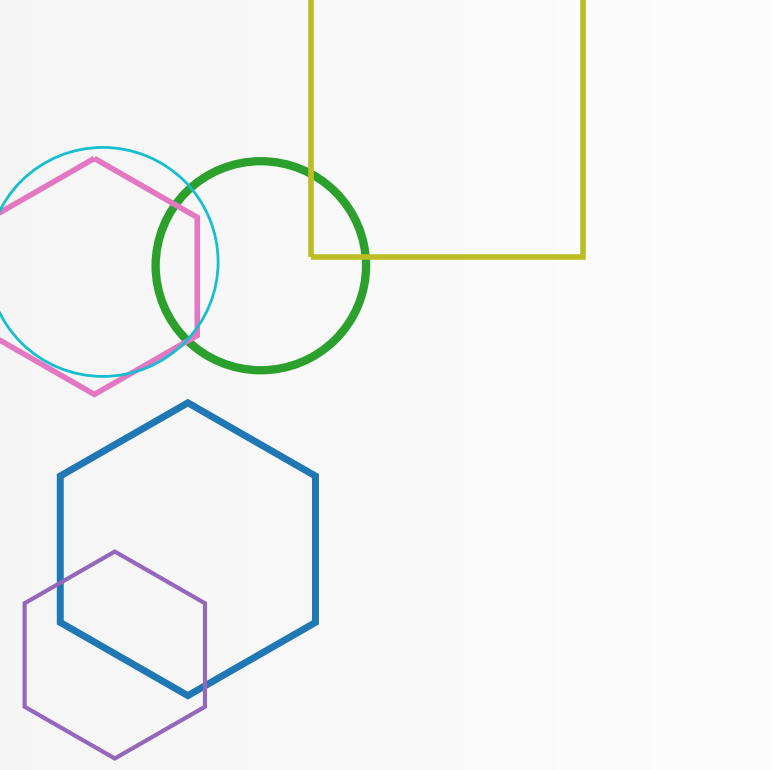[{"shape": "hexagon", "thickness": 2.5, "radius": 0.95, "center": [0.242, 0.287]}, {"shape": "circle", "thickness": 3, "radius": 0.68, "center": [0.337, 0.655]}, {"shape": "hexagon", "thickness": 1.5, "radius": 0.67, "center": [0.148, 0.149]}, {"shape": "hexagon", "thickness": 2, "radius": 0.77, "center": [0.122, 0.641]}, {"shape": "square", "thickness": 2, "radius": 0.88, "center": [0.577, 0.841]}, {"shape": "circle", "thickness": 1, "radius": 0.74, "center": [0.133, 0.66]}]